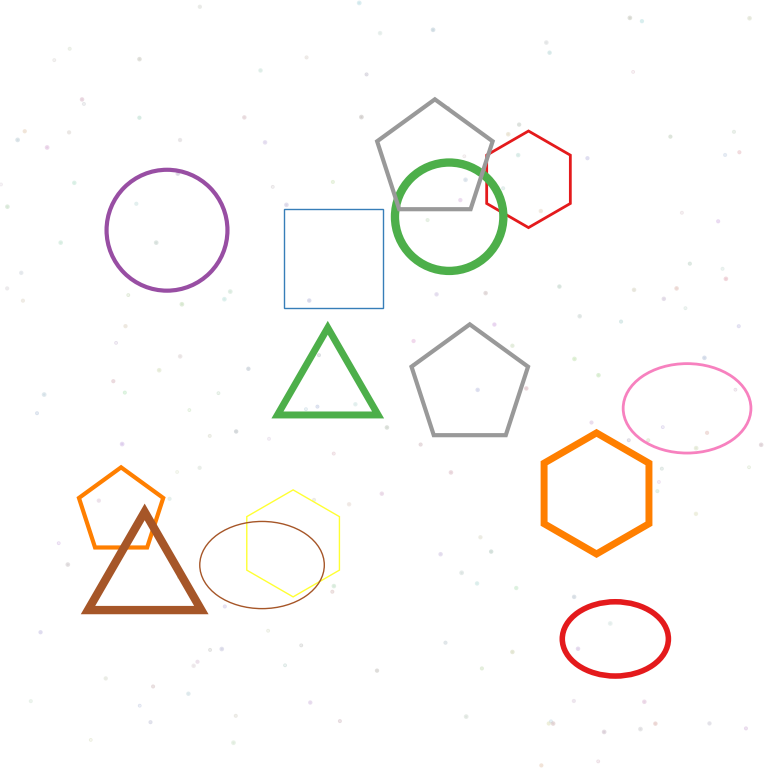[{"shape": "oval", "thickness": 2, "radius": 0.34, "center": [0.799, 0.17]}, {"shape": "hexagon", "thickness": 1, "radius": 0.31, "center": [0.686, 0.767]}, {"shape": "square", "thickness": 0.5, "radius": 0.32, "center": [0.433, 0.664]}, {"shape": "circle", "thickness": 3, "radius": 0.35, "center": [0.583, 0.719]}, {"shape": "triangle", "thickness": 2.5, "radius": 0.38, "center": [0.426, 0.499]}, {"shape": "circle", "thickness": 1.5, "radius": 0.39, "center": [0.217, 0.701]}, {"shape": "hexagon", "thickness": 2.5, "radius": 0.39, "center": [0.775, 0.359]}, {"shape": "pentagon", "thickness": 1.5, "radius": 0.29, "center": [0.157, 0.336]}, {"shape": "hexagon", "thickness": 0.5, "radius": 0.35, "center": [0.381, 0.294]}, {"shape": "oval", "thickness": 0.5, "radius": 0.4, "center": [0.34, 0.266]}, {"shape": "triangle", "thickness": 3, "radius": 0.42, "center": [0.188, 0.25]}, {"shape": "oval", "thickness": 1, "radius": 0.41, "center": [0.892, 0.47]}, {"shape": "pentagon", "thickness": 1.5, "radius": 0.39, "center": [0.565, 0.792]}, {"shape": "pentagon", "thickness": 1.5, "radius": 0.4, "center": [0.61, 0.499]}]